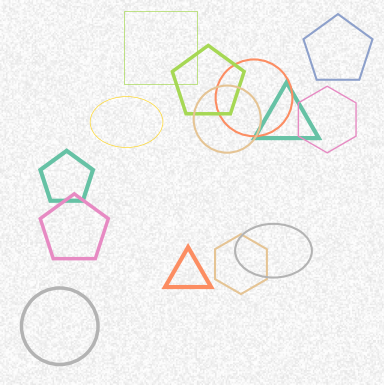[{"shape": "pentagon", "thickness": 3, "radius": 0.36, "center": [0.173, 0.537]}, {"shape": "triangle", "thickness": 3, "radius": 0.48, "center": [0.744, 0.69]}, {"shape": "triangle", "thickness": 3, "radius": 0.35, "center": [0.489, 0.289]}, {"shape": "circle", "thickness": 1.5, "radius": 0.5, "center": [0.66, 0.746]}, {"shape": "pentagon", "thickness": 1.5, "radius": 0.47, "center": [0.878, 0.869]}, {"shape": "pentagon", "thickness": 2.5, "radius": 0.46, "center": [0.193, 0.403]}, {"shape": "hexagon", "thickness": 1, "radius": 0.43, "center": [0.85, 0.69]}, {"shape": "pentagon", "thickness": 2.5, "radius": 0.49, "center": [0.541, 0.784]}, {"shape": "square", "thickness": 0.5, "radius": 0.47, "center": [0.416, 0.877]}, {"shape": "oval", "thickness": 0.5, "radius": 0.47, "center": [0.329, 0.683]}, {"shape": "circle", "thickness": 1.5, "radius": 0.44, "center": [0.59, 0.691]}, {"shape": "hexagon", "thickness": 1.5, "radius": 0.39, "center": [0.626, 0.314]}, {"shape": "oval", "thickness": 1.5, "radius": 0.5, "center": [0.71, 0.349]}, {"shape": "circle", "thickness": 2.5, "radius": 0.5, "center": [0.155, 0.153]}]